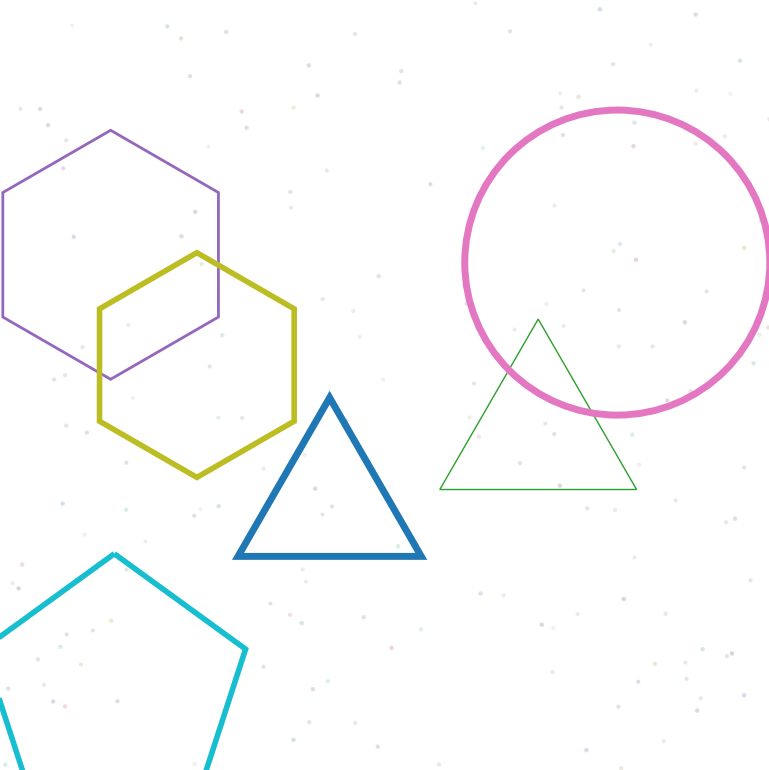[{"shape": "triangle", "thickness": 2.5, "radius": 0.69, "center": [0.428, 0.346]}, {"shape": "triangle", "thickness": 0.5, "radius": 0.74, "center": [0.699, 0.438]}, {"shape": "hexagon", "thickness": 1, "radius": 0.81, "center": [0.144, 0.669]}, {"shape": "circle", "thickness": 2.5, "radius": 0.99, "center": [0.802, 0.659]}, {"shape": "hexagon", "thickness": 2, "radius": 0.73, "center": [0.256, 0.526]}, {"shape": "pentagon", "thickness": 2, "radius": 0.9, "center": [0.148, 0.102]}]